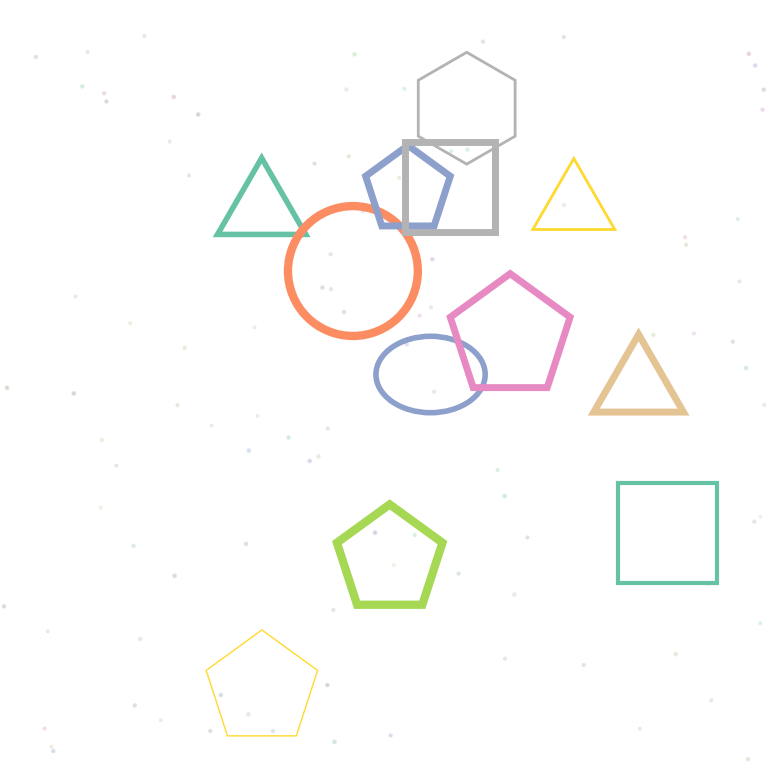[{"shape": "square", "thickness": 1.5, "radius": 0.32, "center": [0.867, 0.308]}, {"shape": "triangle", "thickness": 2, "radius": 0.33, "center": [0.34, 0.729]}, {"shape": "circle", "thickness": 3, "radius": 0.42, "center": [0.458, 0.648]}, {"shape": "oval", "thickness": 2, "radius": 0.35, "center": [0.559, 0.514]}, {"shape": "pentagon", "thickness": 2.5, "radius": 0.29, "center": [0.53, 0.753]}, {"shape": "pentagon", "thickness": 2.5, "radius": 0.41, "center": [0.663, 0.563]}, {"shape": "pentagon", "thickness": 3, "radius": 0.36, "center": [0.506, 0.273]}, {"shape": "pentagon", "thickness": 0.5, "radius": 0.38, "center": [0.34, 0.106]}, {"shape": "triangle", "thickness": 1, "radius": 0.31, "center": [0.745, 0.733]}, {"shape": "triangle", "thickness": 2.5, "radius": 0.34, "center": [0.829, 0.498]}, {"shape": "hexagon", "thickness": 1, "radius": 0.36, "center": [0.606, 0.859]}, {"shape": "square", "thickness": 2.5, "radius": 0.29, "center": [0.585, 0.757]}]